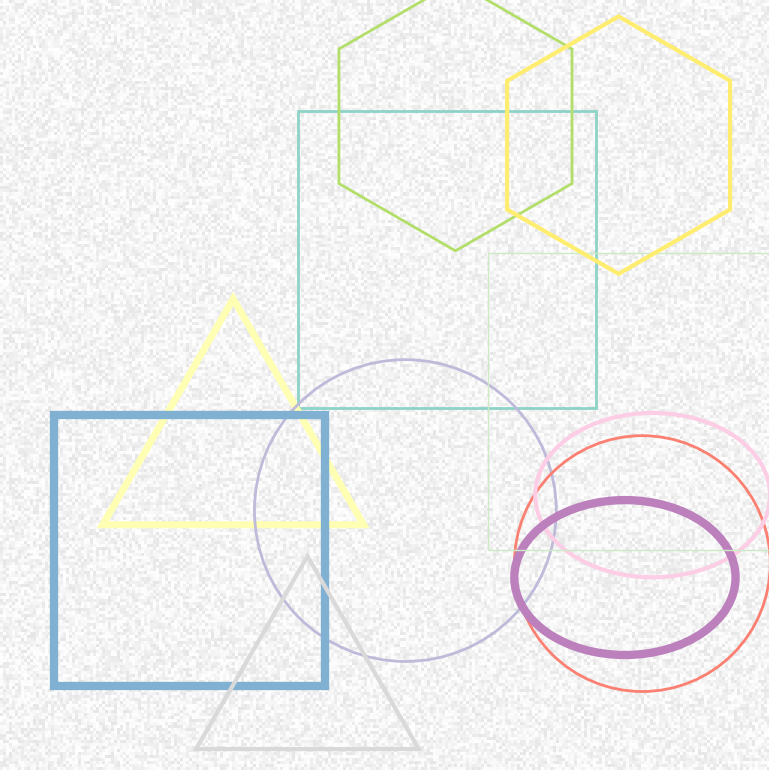[{"shape": "square", "thickness": 1, "radius": 0.96, "center": [0.581, 0.663]}, {"shape": "triangle", "thickness": 2.5, "radius": 0.98, "center": [0.303, 0.416]}, {"shape": "circle", "thickness": 1, "radius": 0.98, "center": [0.526, 0.337]}, {"shape": "circle", "thickness": 1, "radius": 0.83, "center": [0.834, 0.268]}, {"shape": "square", "thickness": 3, "radius": 0.88, "center": [0.246, 0.285]}, {"shape": "hexagon", "thickness": 1, "radius": 0.87, "center": [0.591, 0.849]}, {"shape": "oval", "thickness": 1.5, "radius": 0.76, "center": [0.848, 0.357]}, {"shape": "triangle", "thickness": 1.5, "radius": 0.83, "center": [0.399, 0.111]}, {"shape": "oval", "thickness": 3, "radius": 0.72, "center": [0.812, 0.25]}, {"shape": "square", "thickness": 0.5, "radius": 0.96, "center": [0.826, 0.478]}, {"shape": "hexagon", "thickness": 1.5, "radius": 0.84, "center": [0.803, 0.812]}]